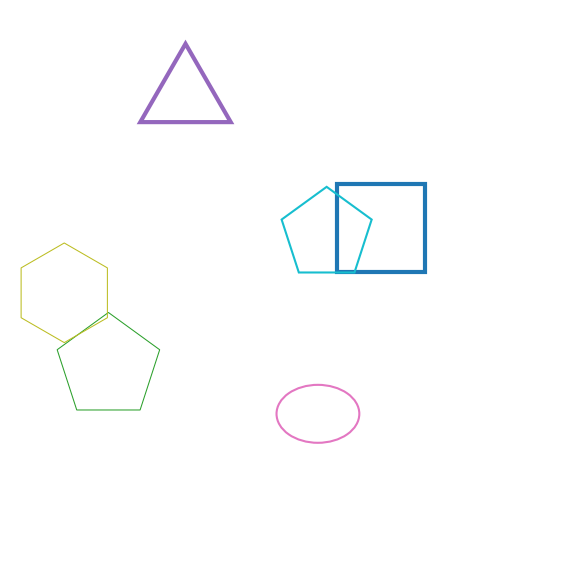[{"shape": "square", "thickness": 2, "radius": 0.38, "center": [0.66, 0.604]}, {"shape": "pentagon", "thickness": 0.5, "radius": 0.47, "center": [0.188, 0.365]}, {"shape": "triangle", "thickness": 2, "radius": 0.45, "center": [0.321, 0.833]}, {"shape": "oval", "thickness": 1, "radius": 0.36, "center": [0.551, 0.283]}, {"shape": "hexagon", "thickness": 0.5, "radius": 0.43, "center": [0.111, 0.492]}, {"shape": "pentagon", "thickness": 1, "radius": 0.41, "center": [0.566, 0.594]}]